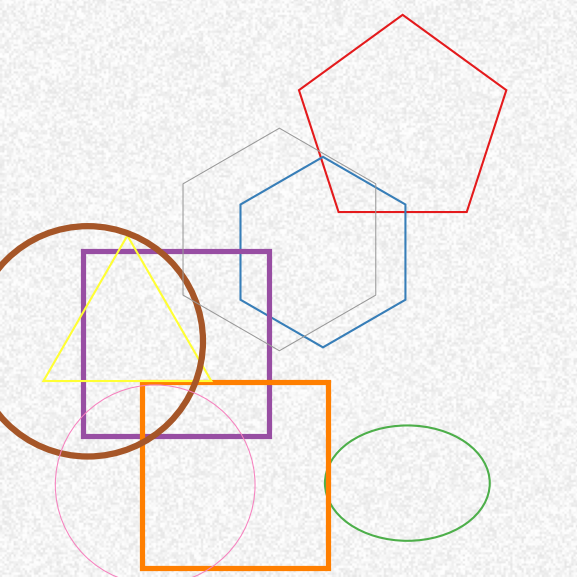[{"shape": "pentagon", "thickness": 1, "radius": 0.94, "center": [0.697, 0.785]}, {"shape": "hexagon", "thickness": 1, "radius": 0.82, "center": [0.559, 0.563]}, {"shape": "oval", "thickness": 1, "radius": 0.71, "center": [0.705, 0.163]}, {"shape": "square", "thickness": 2.5, "radius": 0.8, "center": [0.305, 0.405]}, {"shape": "square", "thickness": 2.5, "radius": 0.81, "center": [0.407, 0.177]}, {"shape": "triangle", "thickness": 1, "radius": 0.84, "center": [0.221, 0.423]}, {"shape": "circle", "thickness": 3, "radius": 1.0, "center": [0.152, 0.408]}, {"shape": "circle", "thickness": 0.5, "radius": 0.86, "center": [0.269, 0.16]}, {"shape": "hexagon", "thickness": 0.5, "radius": 0.96, "center": [0.484, 0.584]}]